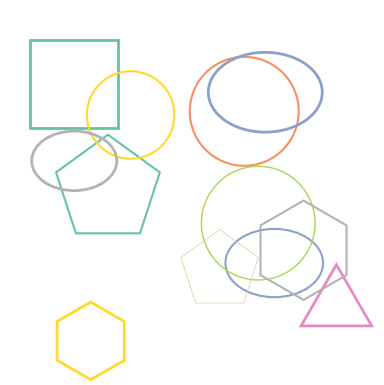[{"shape": "pentagon", "thickness": 1.5, "radius": 0.71, "center": [0.28, 0.509]}, {"shape": "square", "thickness": 2, "radius": 0.57, "center": [0.192, 0.782]}, {"shape": "circle", "thickness": 1.5, "radius": 0.71, "center": [0.634, 0.711]}, {"shape": "oval", "thickness": 1.5, "radius": 0.63, "center": [0.712, 0.317]}, {"shape": "oval", "thickness": 2, "radius": 0.74, "center": [0.689, 0.76]}, {"shape": "triangle", "thickness": 2, "radius": 0.53, "center": [0.874, 0.206]}, {"shape": "circle", "thickness": 1, "radius": 0.74, "center": [0.671, 0.42]}, {"shape": "hexagon", "thickness": 2, "radius": 0.5, "center": [0.236, 0.115]}, {"shape": "circle", "thickness": 1.5, "radius": 0.57, "center": [0.339, 0.701]}, {"shape": "pentagon", "thickness": 0.5, "radius": 0.53, "center": [0.57, 0.298]}, {"shape": "hexagon", "thickness": 1.5, "radius": 0.64, "center": [0.788, 0.35]}, {"shape": "oval", "thickness": 2, "radius": 0.55, "center": [0.193, 0.582]}]